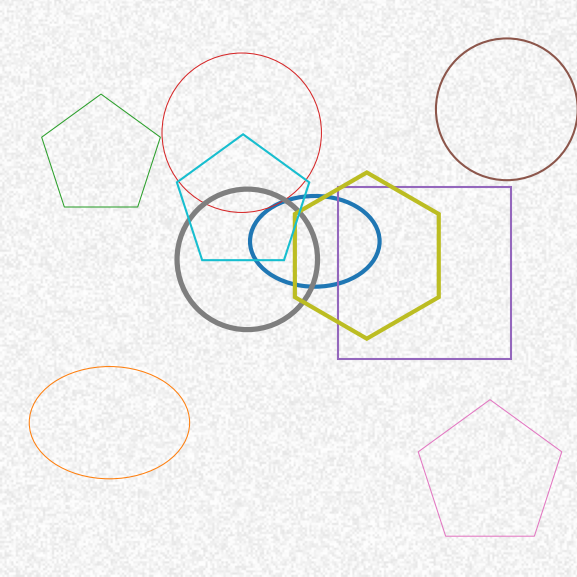[{"shape": "oval", "thickness": 2, "radius": 0.56, "center": [0.545, 0.581]}, {"shape": "oval", "thickness": 0.5, "radius": 0.69, "center": [0.19, 0.267]}, {"shape": "pentagon", "thickness": 0.5, "radius": 0.54, "center": [0.175, 0.728]}, {"shape": "circle", "thickness": 0.5, "radius": 0.69, "center": [0.419, 0.769]}, {"shape": "square", "thickness": 1, "radius": 0.75, "center": [0.735, 0.526]}, {"shape": "circle", "thickness": 1, "radius": 0.61, "center": [0.878, 0.81]}, {"shape": "pentagon", "thickness": 0.5, "radius": 0.65, "center": [0.848, 0.176]}, {"shape": "circle", "thickness": 2.5, "radius": 0.61, "center": [0.428, 0.55]}, {"shape": "hexagon", "thickness": 2, "radius": 0.72, "center": [0.635, 0.557]}, {"shape": "pentagon", "thickness": 1, "radius": 0.6, "center": [0.421, 0.646]}]